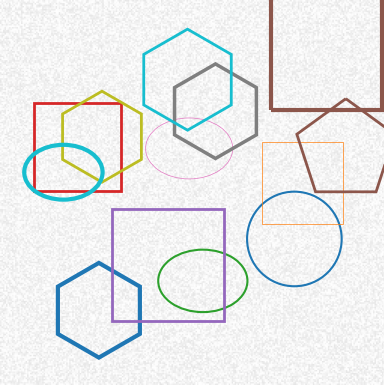[{"shape": "circle", "thickness": 1.5, "radius": 0.61, "center": [0.765, 0.379]}, {"shape": "hexagon", "thickness": 3, "radius": 0.61, "center": [0.257, 0.194]}, {"shape": "square", "thickness": 0.5, "radius": 0.53, "center": [0.786, 0.525]}, {"shape": "oval", "thickness": 1.5, "radius": 0.58, "center": [0.527, 0.27]}, {"shape": "square", "thickness": 2, "radius": 0.57, "center": [0.201, 0.618]}, {"shape": "square", "thickness": 2, "radius": 0.73, "center": [0.436, 0.311]}, {"shape": "pentagon", "thickness": 2, "radius": 0.67, "center": [0.898, 0.61]}, {"shape": "square", "thickness": 3, "radius": 0.72, "center": [0.847, 0.859]}, {"shape": "oval", "thickness": 0.5, "radius": 0.57, "center": [0.491, 0.614]}, {"shape": "hexagon", "thickness": 2.5, "radius": 0.61, "center": [0.56, 0.711]}, {"shape": "hexagon", "thickness": 2, "radius": 0.59, "center": [0.265, 0.645]}, {"shape": "oval", "thickness": 3, "radius": 0.51, "center": [0.165, 0.553]}, {"shape": "hexagon", "thickness": 2, "radius": 0.66, "center": [0.487, 0.793]}]